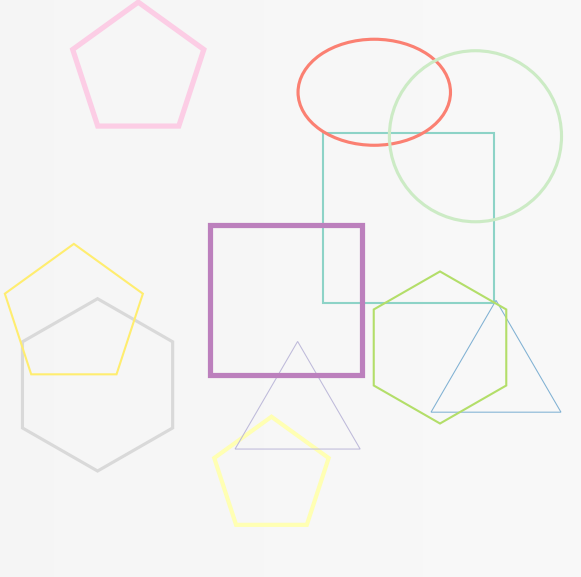[{"shape": "square", "thickness": 1, "radius": 0.73, "center": [0.703, 0.622]}, {"shape": "pentagon", "thickness": 2, "radius": 0.52, "center": [0.467, 0.174]}, {"shape": "triangle", "thickness": 0.5, "radius": 0.62, "center": [0.512, 0.284]}, {"shape": "oval", "thickness": 1.5, "radius": 0.66, "center": [0.644, 0.839]}, {"shape": "triangle", "thickness": 0.5, "radius": 0.65, "center": [0.853, 0.35]}, {"shape": "hexagon", "thickness": 1, "radius": 0.66, "center": [0.757, 0.397]}, {"shape": "pentagon", "thickness": 2.5, "radius": 0.59, "center": [0.238, 0.877]}, {"shape": "hexagon", "thickness": 1.5, "radius": 0.75, "center": [0.168, 0.333]}, {"shape": "square", "thickness": 2.5, "radius": 0.65, "center": [0.492, 0.48]}, {"shape": "circle", "thickness": 1.5, "radius": 0.74, "center": [0.818, 0.763]}, {"shape": "pentagon", "thickness": 1, "radius": 0.62, "center": [0.127, 0.452]}]